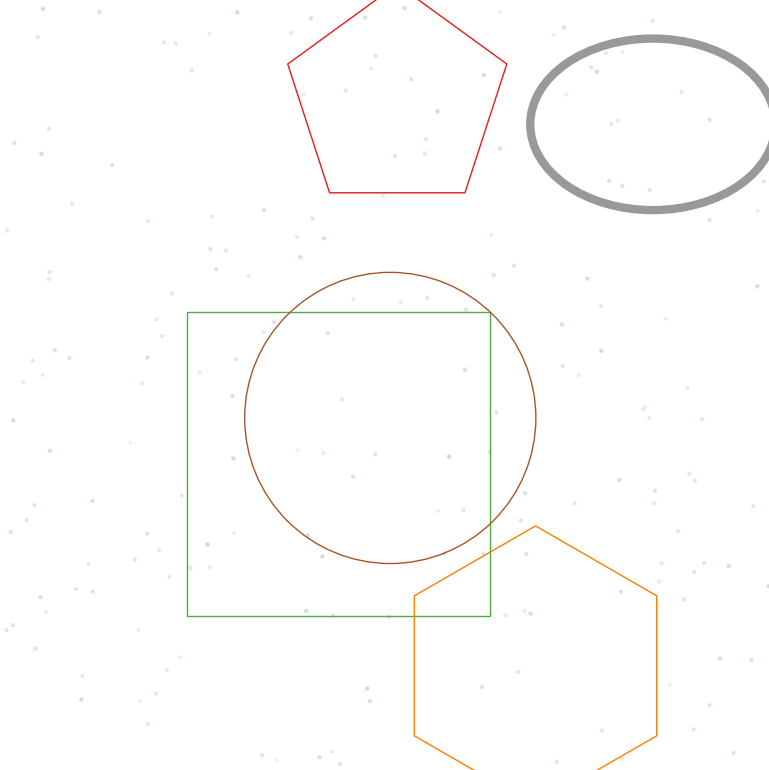[{"shape": "pentagon", "thickness": 0.5, "radius": 0.75, "center": [0.516, 0.871]}, {"shape": "square", "thickness": 0.5, "radius": 0.98, "center": [0.439, 0.398]}, {"shape": "hexagon", "thickness": 0.5, "radius": 0.91, "center": [0.695, 0.135]}, {"shape": "circle", "thickness": 0.5, "radius": 0.95, "center": [0.507, 0.457]}, {"shape": "oval", "thickness": 3, "radius": 0.8, "center": [0.848, 0.839]}]